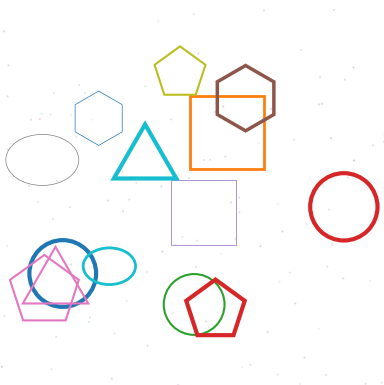[{"shape": "hexagon", "thickness": 0.5, "radius": 0.35, "center": [0.256, 0.693]}, {"shape": "circle", "thickness": 3, "radius": 0.43, "center": [0.163, 0.29]}, {"shape": "square", "thickness": 2, "radius": 0.48, "center": [0.589, 0.656]}, {"shape": "circle", "thickness": 1.5, "radius": 0.39, "center": [0.504, 0.209]}, {"shape": "pentagon", "thickness": 3, "radius": 0.4, "center": [0.56, 0.194]}, {"shape": "circle", "thickness": 3, "radius": 0.44, "center": [0.893, 0.463]}, {"shape": "square", "thickness": 0.5, "radius": 0.42, "center": [0.527, 0.449]}, {"shape": "hexagon", "thickness": 2.5, "radius": 0.42, "center": [0.638, 0.745]}, {"shape": "triangle", "thickness": 1.5, "radius": 0.49, "center": [0.144, 0.261]}, {"shape": "pentagon", "thickness": 1.5, "radius": 0.47, "center": [0.115, 0.244]}, {"shape": "oval", "thickness": 0.5, "radius": 0.47, "center": [0.11, 0.585]}, {"shape": "pentagon", "thickness": 1.5, "radius": 0.35, "center": [0.468, 0.81]}, {"shape": "triangle", "thickness": 3, "radius": 0.47, "center": [0.377, 0.583]}, {"shape": "oval", "thickness": 2, "radius": 0.34, "center": [0.284, 0.309]}]